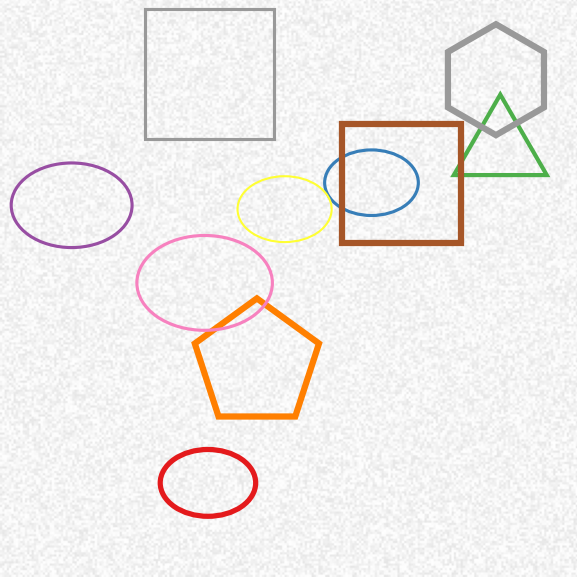[{"shape": "oval", "thickness": 2.5, "radius": 0.41, "center": [0.36, 0.163]}, {"shape": "oval", "thickness": 1.5, "radius": 0.41, "center": [0.643, 0.683]}, {"shape": "triangle", "thickness": 2, "radius": 0.46, "center": [0.866, 0.742]}, {"shape": "oval", "thickness": 1.5, "radius": 0.52, "center": [0.124, 0.644]}, {"shape": "pentagon", "thickness": 3, "radius": 0.57, "center": [0.445, 0.369]}, {"shape": "oval", "thickness": 1, "radius": 0.41, "center": [0.493, 0.637]}, {"shape": "square", "thickness": 3, "radius": 0.52, "center": [0.695, 0.681]}, {"shape": "oval", "thickness": 1.5, "radius": 0.59, "center": [0.354, 0.509]}, {"shape": "square", "thickness": 1.5, "radius": 0.56, "center": [0.363, 0.871]}, {"shape": "hexagon", "thickness": 3, "radius": 0.48, "center": [0.859, 0.861]}]